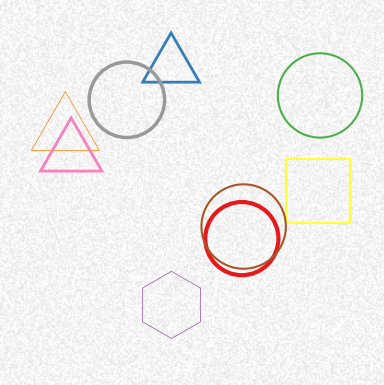[{"shape": "circle", "thickness": 3, "radius": 0.48, "center": [0.628, 0.38]}, {"shape": "triangle", "thickness": 2, "radius": 0.43, "center": [0.444, 0.829]}, {"shape": "circle", "thickness": 1.5, "radius": 0.55, "center": [0.831, 0.752]}, {"shape": "hexagon", "thickness": 0.5, "radius": 0.44, "center": [0.445, 0.208]}, {"shape": "triangle", "thickness": 0.5, "radius": 0.51, "center": [0.17, 0.66]}, {"shape": "square", "thickness": 1.5, "radius": 0.41, "center": [0.826, 0.505]}, {"shape": "circle", "thickness": 1.5, "radius": 0.55, "center": [0.633, 0.412]}, {"shape": "triangle", "thickness": 2, "radius": 0.46, "center": [0.185, 0.602]}, {"shape": "circle", "thickness": 2.5, "radius": 0.49, "center": [0.33, 0.741]}]